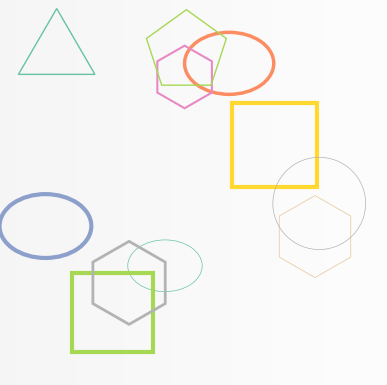[{"shape": "oval", "thickness": 0.5, "radius": 0.48, "center": [0.426, 0.31]}, {"shape": "triangle", "thickness": 1, "radius": 0.57, "center": [0.146, 0.864]}, {"shape": "oval", "thickness": 2.5, "radius": 0.58, "center": [0.591, 0.835]}, {"shape": "oval", "thickness": 3, "radius": 0.59, "center": [0.117, 0.413]}, {"shape": "hexagon", "thickness": 1.5, "radius": 0.41, "center": [0.476, 0.8]}, {"shape": "pentagon", "thickness": 1, "radius": 0.54, "center": [0.481, 0.866]}, {"shape": "square", "thickness": 3, "radius": 0.52, "center": [0.29, 0.188]}, {"shape": "square", "thickness": 3, "radius": 0.55, "center": [0.708, 0.624]}, {"shape": "hexagon", "thickness": 0.5, "radius": 0.53, "center": [0.813, 0.386]}, {"shape": "hexagon", "thickness": 2, "radius": 0.54, "center": [0.333, 0.265]}, {"shape": "circle", "thickness": 0.5, "radius": 0.6, "center": [0.824, 0.472]}]